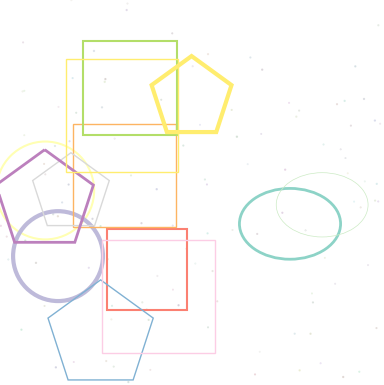[{"shape": "oval", "thickness": 2, "radius": 0.66, "center": [0.753, 0.419]}, {"shape": "circle", "thickness": 1.5, "radius": 0.64, "center": [0.117, 0.505]}, {"shape": "circle", "thickness": 3, "radius": 0.58, "center": [0.151, 0.335]}, {"shape": "square", "thickness": 1.5, "radius": 0.52, "center": [0.382, 0.3]}, {"shape": "pentagon", "thickness": 1, "radius": 0.72, "center": [0.261, 0.129]}, {"shape": "square", "thickness": 1, "radius": 0.67, "center": [0.323, 0.545]}, {"shape": "square", "thickness": 1.5, "radius": 0.61, "center": [0.338, 0.771]}, {"shape": "square", "thickness": 1, "radius": 0.73, "center": [0.412, 0.23]}, {"shape": "pentagon", "thickness": 1, "radius": 0.52, "center": [0.184, 0.499]}, {"shape": "pentagon", "thickness": 2, "radius": 0.66, "center": [0.116, 0.478]}, {"shape": "oval", "thickness": 0.5, "radius": 0.6, "center": [0.837, 0.468]}, {"shape": "pentagon", "thickness": 3, "radius": 0.55, "center": [0.498, 0.745]}, {"shape": "square", "thickness": 1, "radius": 0.73, "center": [0.318, 0.7]}]